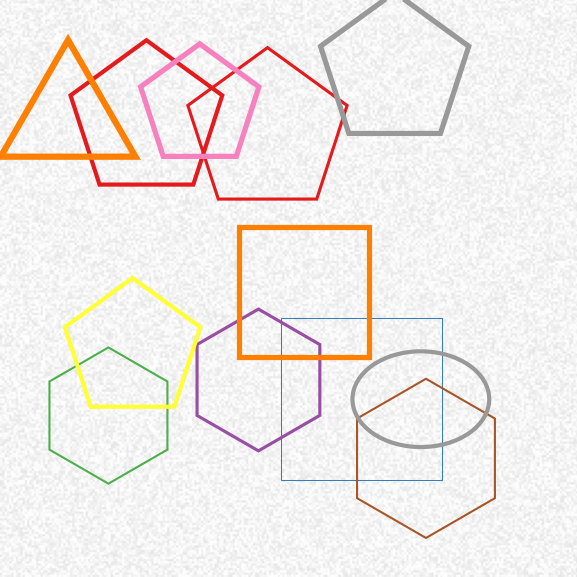[{"shape": "pentagon", "thickness": 1.5, "radius": 0.72, "center": [0.463, 0.772]}, {"shape": "pentagon", "thickness": 2, "radius": 0.69, "center": [0.254, 0.791]}, {"shape": "square", "thickness": 0.5, "radius": 0.7, "center": [0.626, 0.308]}, {"shape": "hexagon", "thickness": 1, "radius": 0.59, "center": [0.188, 0.28]}, {"shape": "hexagon", "thickness": 1.5, "radius": 0.61, "center": [0.448, 0.341]}, {"shape": "triangle", "thickness": 3, "radius": 0.67, "center": [0.118, 0.795]}, {"shape": "square", "thickness": 2.5, "radius": 0.56, "center": [0.526, 0.494]}, {"shape": "pentagon", "thickness": 2, "radius": 0.62, "center": [0.23, 0.395]}, {"shape": "hexagon", "thickness": 1, "radius": 0.69, "center": [0.738, 0.205]}, {"shape": "pentagon", "thickness": 2.5, "radius": 0.54, "center": [0.346, 0.815]}, {"shape": "oval", "thickness": 2, "radius": 0.59, "center": [0.729, 0.308]}, {"shape": "pentagon", "thickness": 2.5, "radius": 0.67, "center": [0.683, 0.877]}]